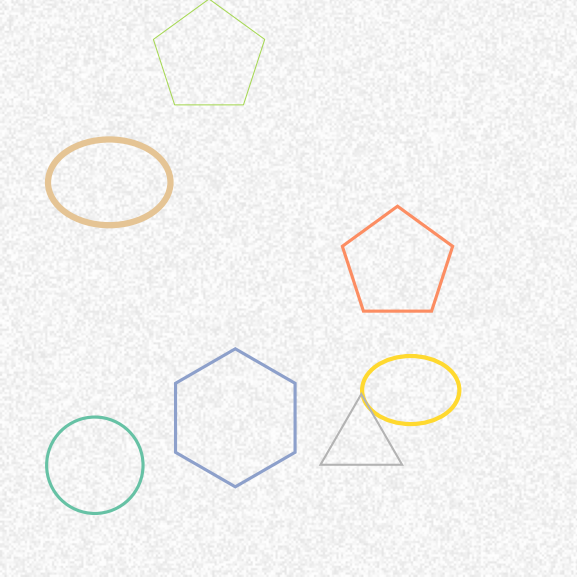[{"shape": "circle", "thickness": 1.5, "radius": 0.42, "center": [0.164, 0.193]}, {"shape": "pentagon", "thickness": 1.5, "radius": 0.5, "center": [0.688, 0.542]}, {"shape": "hexagon", "thickness": 1.5, "radius": 0.6, "center": [0.407, 0.276]}, {"shape": "pentagon", "thickness": 0.5, "radius": 0.51, "center": [0.362, 0.9]}, {"shape": "oval", "thickness": 2, "radius": 0.42, "center": [0.711, 0.324]}, {"shape": "oval", "thickness": 3, "radius": 0.53, "center": [0.189, 0.683]}, {"shape": "triangle", "thickness": 1, "radius": 0.41, "center": [0.626, 0.235]}]